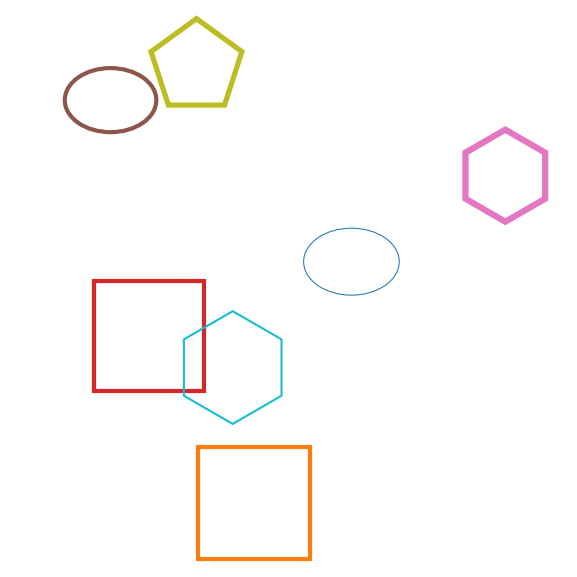[{"shape": "oval", "thickness": 0.5, "radius": 0.41, "center": [0.609, 0.546]}, {"shape": "square", "thickness": 2, "radius": 0.49, "center": [0.44, 0.128]}, {"shape": "square", "thickness": 2, "radius": 0.48, "center": [0.258, 0.417]}, {"shape": "oval", "thickness": 2, "radius": 0.4, "center": [0.191, 0.826]}, {"shape": "hexagon", "thickness": 3, "radius": 0.4, "center": [0.875, 0.695]}, {"shape": "pentagon", "thickness": 2.5, "radius": 0.41, "center": [0.34, 0.884]}, {"shape": "hexagon", "thickness": 1, "radius": 0.49, "center": [0.403, 0.363]}]